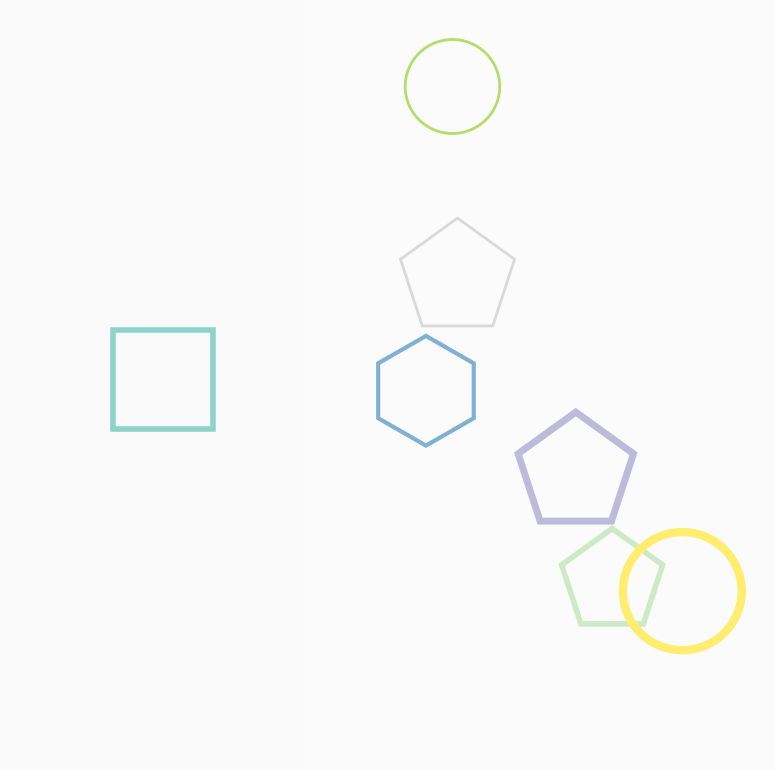[{"shape": "square", "thickness": 2, "radius": 0.32, "center": [0.211, 0.507]}, {"shape": "pentagon", "thickness": 2.5, "radius": 0.39, "center": [0.743, 0.387]}, {"shape": "hexagon", "thickness": 1.5, "radius": 0.36, "center": [0.55, 0.493]}, {"shape": "circle", "thickness": 1, "radius": 0.31, "center": [0.584, 0.888]}, {"shape": "pentagon", "thickness": 1, "radius": 0.39, "center": [0.59, 0.639]}, {"shape": "pentagon", "thickness": 2, "radius": 0.34, "center": [0.79, 0.245]}, {"shape": "circle", "thickness": 3, "radius": 0.38, "center": [0.88, 0.232]}]